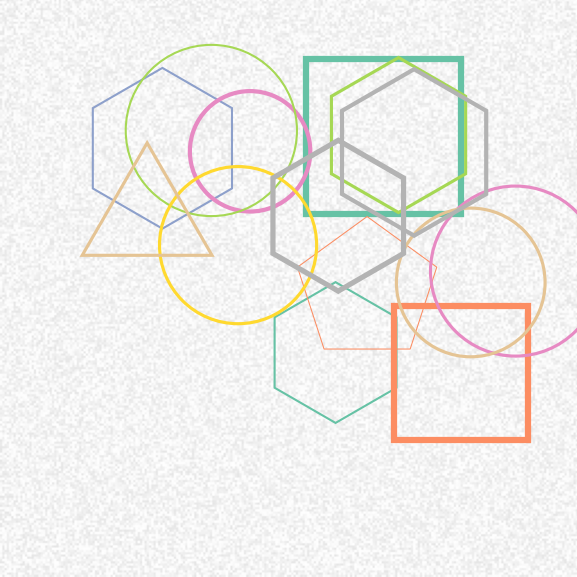[{"shape": "hexagon", "thickness": 1, "radius": 0.61, "center": [0.581, 0.389]}, {"shape": "square", "thickness": 3, "radius": 0.67, "center": [0.665, 0.762]}, {"shape": "square", "thickness": 3, "radius": 0.58, "center": [0.798, 0.354]}, {"shape": "pentagon", "thickness": 0.5, "radius": 0.63, "center": [0.636, 0.497]}, {"shape": "hexagon", "thickness": 1, "radius": 0.7, "center": [0.281, 0.742]}, {"shape": "circle", "thickness": 2, "radius": 0.52, "center": [0.433, 0.737]}, {"shape": "circle", "thickness": 1.5, "radius": 0.74, "center": [0.893, 0.53]}, {"shape": "circle", "thickness": 1, "radius": 0.74, "center": [0.366, 0.773]}, {"shape": "hexagon", "thickness": 1.5, "radius": 0.67, "center": [0.69, 0.765]}, {"shape": "circle", "thickness": 1.5, "radius": 0.68, "center": [0.412, 0.575]}, {"shape": "circle", "thickness": 1.5, "radius": 0.64, "center": [0.815, 0.51]}, {"shape": "triangle", "thickness": 1.5, "radius": 0.65, "center": [0.255, 0.622]}, {"shape": "hexagon", "thickness": 2, "radius": 0.72, "center": [0.717, 0.735]}, {"shape": "hexagon", "thickness": 2.5, "radius": 0.65, "center": [0.586, 0.626]}]